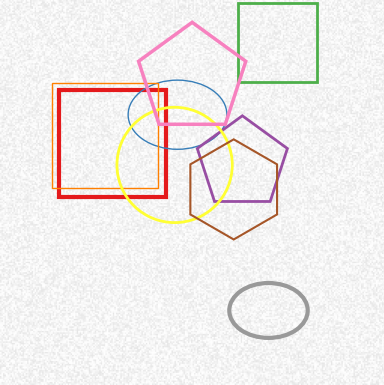[{"shape": "square", "thickness": 3, "radius": 0.69, "center": [0.291, 0.628]}, {"shape": "oval", "thickness": 1, "radius": 0.64, "center": [0.461, 0.702]}, {"shape": "square", "thickness": 2, "radius": 0.51, "center": [0.721, 0.891]}, {"shape": "pentagon", "thickness": 2, "radius": 0.62, "center": [0.629, 0.576]}, {"shape": "square", "thickness": 1, "radius": 0.68, "center": [0.273, 0.648]}, {"shape": "circle", "thickness": 2, "radius": 0.75, "center": [0.454, 0.572]}, {"shape": "hexagon", "thickness": 1.5, "radius": 0.65, "center": [0.607, 0.508]}, {"shape": "pentagon", "thickness": 2.5, "radius": 0.73, "center": [0.499, 0.796]}, {"shape": "oval", "thickness": 3, "radius": 0.51, "center": [0.697, 0.194]}]